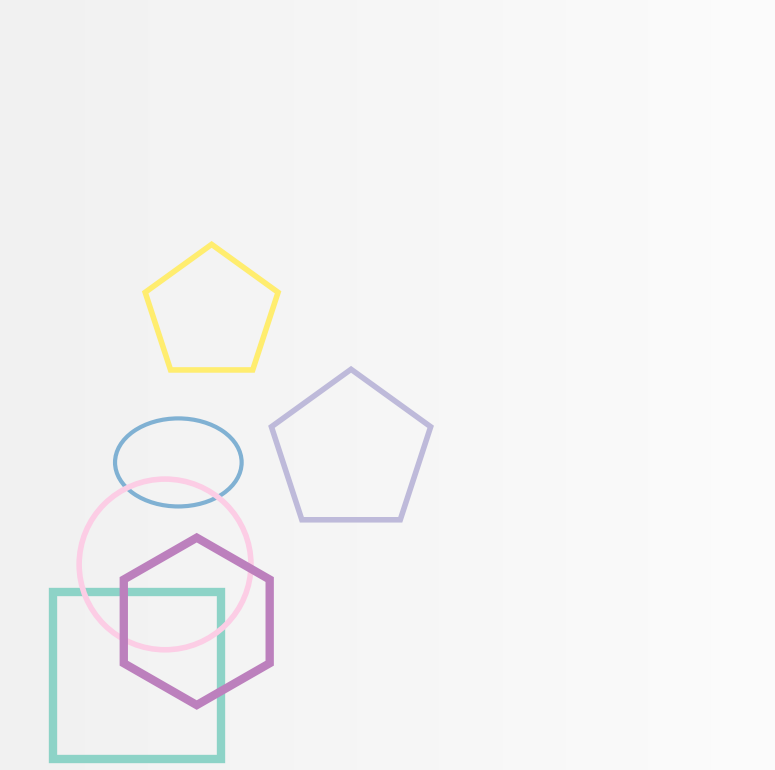[{"shape": "square", "thickness": 3, "radius": 0.54, "center": [0.177, 0.122]}, {"shape": "pentagon", "thickness": 2, "radius": 0.54, "center": [0.453, 0.412]}, {"shape": "oval", "thickness": 1.5, "radius": 0.41, "center": [0.23, 0.399]}, {"shape": "circle", "thickness": 2, "radius": 0.55, "center": [0.213, 0.267]}, {"shape": "hexagon", "thickness": 3, "radius": 0.54, "center": [0.254, 0.193]}, {"shape": "pentagon", "thickness": 2, "radius": 0.45, "center": [0.273, 0.592]}]